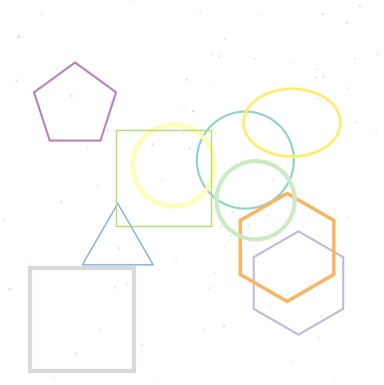[{"shape": "circle", "thickness": 1.5, "radius": 0.63, "center": [0.637, 0.584]}, {"shape": "circle", "thickness": 3, "radius": 0.53, "center": [0.451, 0.57]}, {"shape": "hexagon", "thickness": 1.5, "radius": 0.67, "center": [0.775, 0.265]}, {"shape": "triangle", "thickness": 1, "radius": 0.53, "center": [0.306, 0.365]}, {"shape": "hexagon", "thickness": 2.5, "radius": 0.7, "center": [0.746, 0.357]}, {"shape": "square", "thickness": 1, "radius": 0.62, "center": [0.425, 0.538]}, {"shape": "square", "thickness": 3, "radius": 0.67, "center": [0.213, 0.171]}, {"shape": "pentagon", "thickness": 1.5, "radius": 0.56, "center": [0.195, 0.726]}, {"shape": "circle", "thickness": 3, "radius": 0.51, "center": [0.664, 0.48]}, {"shape": "oval", "thickness": 2, "radius": 0.63, "center": [0.758, 0.681]}]